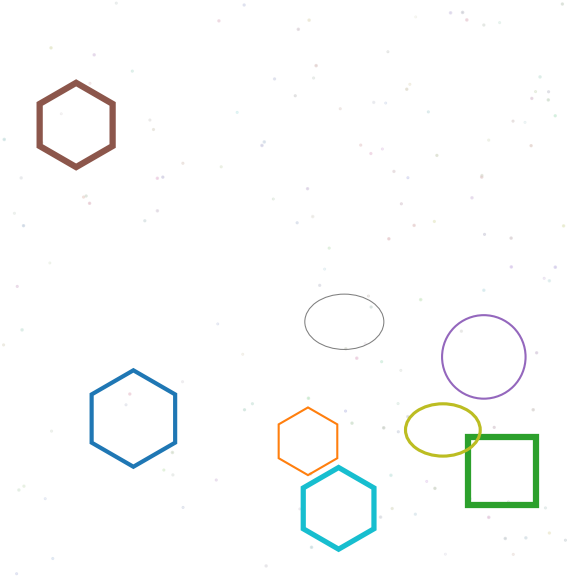[{"shape": "hexagon", "thickness": 2, "radius": 0.42, "center": [0.231, 0.274]}, {"shape": "hexagon", "thickness": 1, "radius": 0.29, "center": [0.533, 0.235]}, {"shape": "square", "thickness": 3, "radius": 0.29, "center": [0.869, 0.183]}, {"shape": "circle", "thickness": 1, "radius": 0.36, "center": [0.838, 0.381]}, {"shape": "hexagon", "thickness": 3, "radius": 0.36, "center": [0.132, 0.783]}, {"shape": "oval", "thickness": 0.5, "radius": 0.34, "center": [0.596, 0.442]}, {"shape": "oval", "thickness": 1.5, "radius": 0.32, "center": [0.767, 0.255]}, {"shape": "hexagon", "thickness": 2.5, "radius": 0.35, "center": [0.586, 0.119]}]